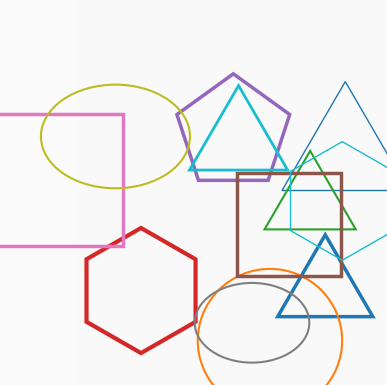[{"shape": "triangle", "thickness": 2.5, "radius": 0.71, "center": [0.839, 0.248]}, {"shape": "triangle", "thickness": 1, "radius": 0.94, "center": [0.891, 0.599]}, {"shape": "circle", "thickness": 1.5, "radius": 0.93, "center": [0.697, 0.115]}, {"shape": "triangle", "thickness": 1.5, "radius": 0.68, "center": [0.8, 0.472]}, {"shape": "hexagon", "thickness": 3, "radius": 0.81, "center": [0.364, 0.245]}, {"shape": "pentagon", "thickness": 2.5, "radius": 0.76, "center": [0.602, 0.655]}, {"shape": "square", "thickness": 2.5, "radius": 0.67, "center": [0.745, 0.417]}, {"shape": "square", "thickness": 2.5, "radius": 0.86, "center": [0.147, 0.532]}, {"shape": "oval", "thickness": 1.5, "radius": 0.74, "center": [0.65, 0.162]}, {"shape": "oval", "thickness": 1.5, "radius": 0.96, "center": [0.298, 0.646]}, {"shape": "hexagon", "thickness": 1, "radius": 0.77, "center": [0.883, 0.478]}, {"shape": "triangle", "thickness": 2, "radius": 0.73, "center": [0.616, 0.631]}]